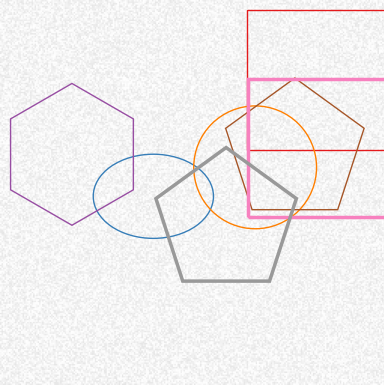[{"shape": "square", "thickness": 1, "radius": 0.91, "center": [0.825, 0.792]}, {"shape": "oval", "thickness": 1, "radius": 0.78, "center": [0.398, 0.49]}, {"shape": "hexagon", "thickness": 1, "radius": 0.92, "center": [0.187, 0.599]}, {"shape": "circle", "thickness": 1, "radius": 0.8, "center": [0.663, 0.565]}, {"shape": "pentagon", "thickness": 1, "radius": 0.95, "center": [0.766, 0.608]}, {"shape": "square", "thickness": 2.5, "radius": 0.9, "center": [0.824, 0.615]}, {"shape": "pentagon", "thickness": 2.5, "radius": 0.96, "center": [0.587, 0.425]}]